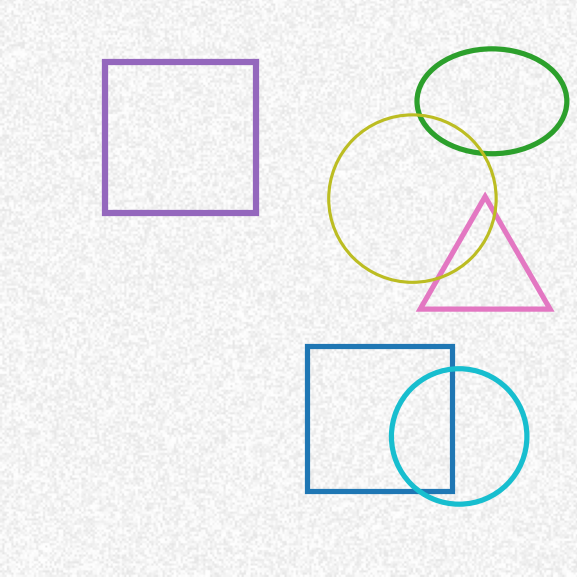[{"shape": "square", "thickness": 2.5, "radius": 0.63, "center": [0.657, 0.275]}, {"shape": "oval", "thickness": 2.5, "radius": 0.65, "center": [0.852, 0.824]}, {"shape": "square", "thickness": 3, "radius": 0.65, "center": [0.313, 0.761]}, {"shape": "triangle", "thickness": 2.5, "radius": 0.65, "center": [0.84, 0.529]}, {"shape": "circle", "thickness": 1.5, "radius": 0.72, "center": [0.714, 0.655]}, {"shape": "circle", "thickness": 2.5, "radius": 0.59, "center": [0.795, 0.243]}]